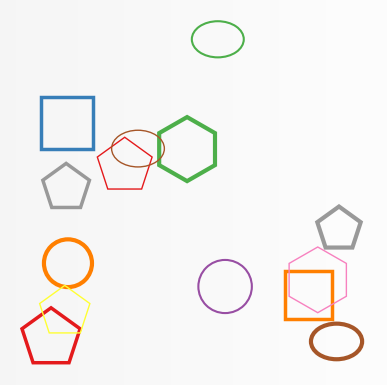[{"shape": "pentagon", "thickness": 1, "radius": 0.37, "center": [0.322, 0.569]}, {"shape": "pentagon", "thickness": 2.5, "radius": 0.39, "center": [0.132, 0.122]}, {"shape": "square", "thickness": 2.5, "radius": 0.34, "center": [0.173, 0.68]}, {"shape": "hexagon", "thickness": 3, "radius": 0.42, "center": [0.483, 0.613]}, {"shape": "oval", "thickness": 1.5, "radius": 0.34, "center": [0.562, 0.898]}, {"shape": "circle", "thickness": 1.5, "radius": 0.35, "center": [0.581, 0.256]}, {"shape": "square", "thickness": 2.5, "radius": 0.31, "center": [0.796, 0.234]}, {"shape": "circle", "thickness": 3, "radius": 0.31, "center": [0.175, 0.316]}, {"shape": "pentagon", "thickness": 1, "radius": 0.34, "center": [0.167, 0.19]}, {"shape": "oval", "thickness": 1, "radius": 0.34, "center": [0.356, 0.614]}, {"shape": "oval", "thickness": 3, "radius": 0.33, "center": [0.868, 0.113]}, {"shape": "hexagon", "thickness": 1, "radius": 0.43, "center": [0.82, 0.273]}, {"shape": "pentagon", "thickness": 2.5, "radius": 0.32, "center": [0.171, 0.512]}, {"shape": "pentagon", "thickness": 3, "radius": 0.29, "center": [0.875, 0.405]}]